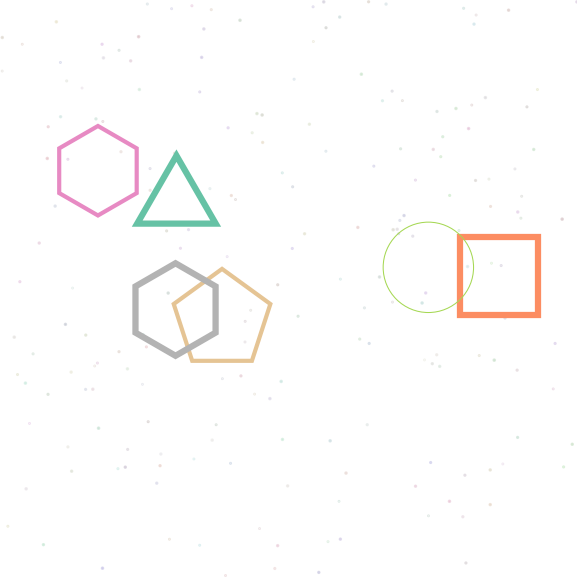[{"shape": "triangle", "thickness": 3, "radius": 0.39, "center": [0.306, 0.651]}, {"shape": "square", "thickness": 3, "radius": 0.34, "center": [0.864, 0.521]}, {"shape": "hexagon", "thickness": 2, "radius": 0.39, "center": [0.17, 0.704]}, {"shape": "circle", "thickness": 0.5, "radius": 0.39, "center": [0.742, 0.536]}, {"shape": "pentagon", "thickness": 2, "radius": 0.44, "center": [0.384, 0.446]}, {"shape": "hexagon", "thickness": 3, "radius": 0.4, "center": [0.304, 0.463]}]